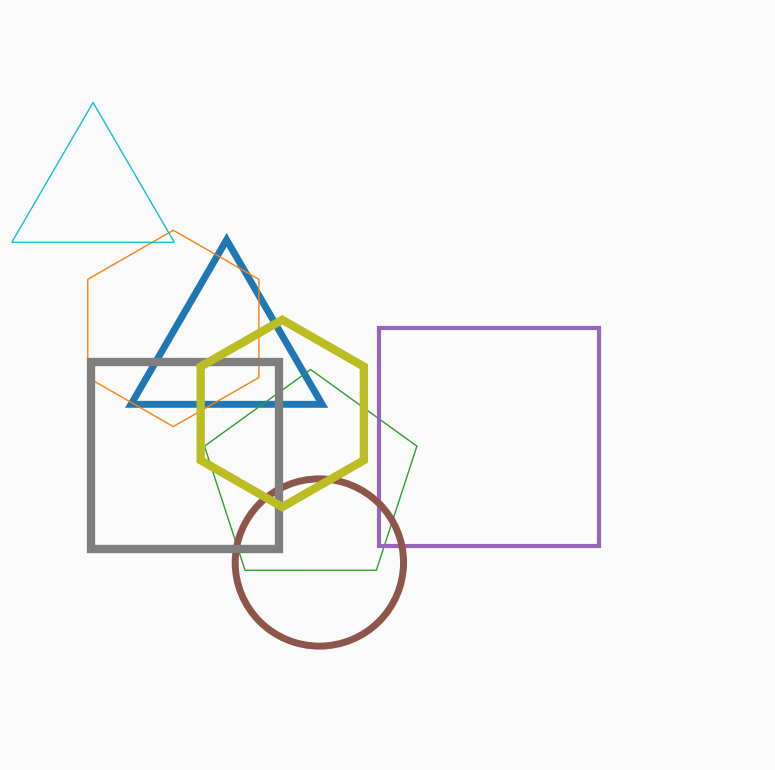[{"shape": "triangle", "thickness": 2.5, "radius": 0.71, "center": [0.292, 0.546]}, {"shape": "hexagon", "thickness": 0.5, "radius": 0.64, "center": [0.224, 0.573]}, {"shape": "pentagon", "thickness": 0.5, "radius": 0.72, "center": [0.401, 0.376]}, {"shape": "square", "thickness": 1.5, "radius": 0.71, "center": [0.631, 0.432]}, {"shape": "circle", "thickness": 2.5, "radius": 0.54, "center": [0.412, 0.269]}, {"shape": "square", "thickness": 3, "radius": 0.61, "center": [0.238, 0.409]}, {"shape": "hexagon", "thickness": 3, "radius": 0.61, "center": [0.364, 0.463]}, {"shape": "triangle", "thickness": 0.5, "radius": 0.61, "center": [0.12, 0.746]}]